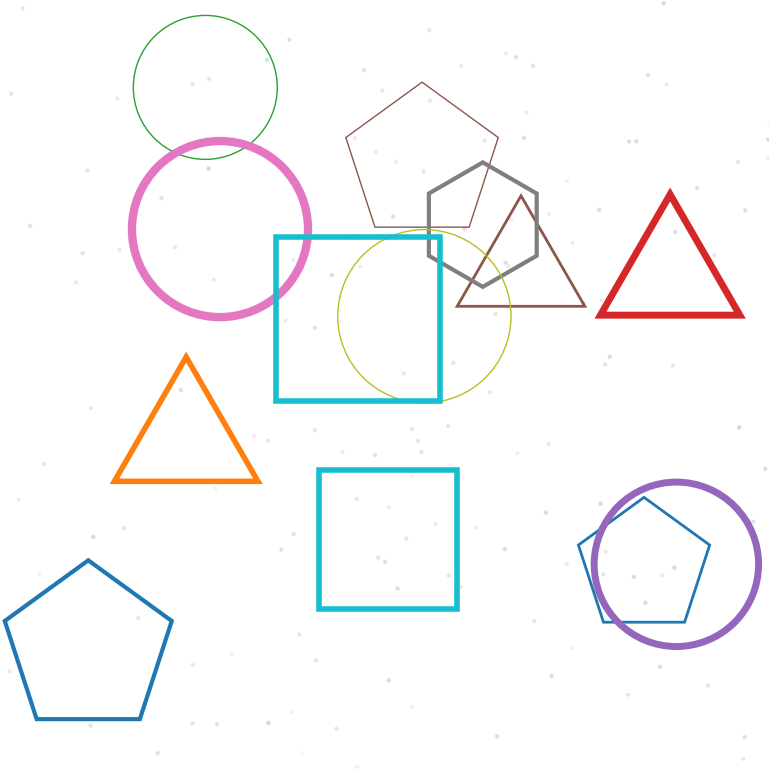[{"shape": "pentagon", "thickness": 1.5, "radius": 0.57, "center": [0.115, 0.158]}, {"shape": "pentagon", "thickness": 1, "radius": 0.45, "center": [0.836, 0.264]}, {"shape": "triangle", "thickness": 2, "radius": 0.54, "center": [0.242, 0.429]}, {"shape": "circle", "thickness": 0.5, "radius": 0.47, "center": [0.267, 0.887]}, {"shape": "triangle", "thickness": 2.5, "radius": 0.52, "center": [0.87, 0.643]}, {"shape": "circle", "thickness": 2.5, "radius": 0.53, "center": [0.878, 0.267]}, {"shape": "pentagon", "thickness": 0.5, "radius": 0.52, "center": [0.548, 0.789]}, {"shape": "triangle", "thickness": 1, "radius": 0.48, "center": [0.677, 0.65]}, {"shape": "circle", "thickness": 3, "radius": 0.57, "center": [0.286, 0.703]}, {"shape": "hexagon", "thickness": 1.5, "radius": 0.4, "center": [0.627, 0.708]}, {"shape": "circle", "thickness": 0.5, "radius": 0.56, "center": [0.551, 0.589]}, {"shape": "square", "thickness": 2, "radius": 0.45, "center": [0.504, 0.299]}, {"shape": "square", "thickness": 2, "radius": 0.53, "center": [0.465, 0.586]}]